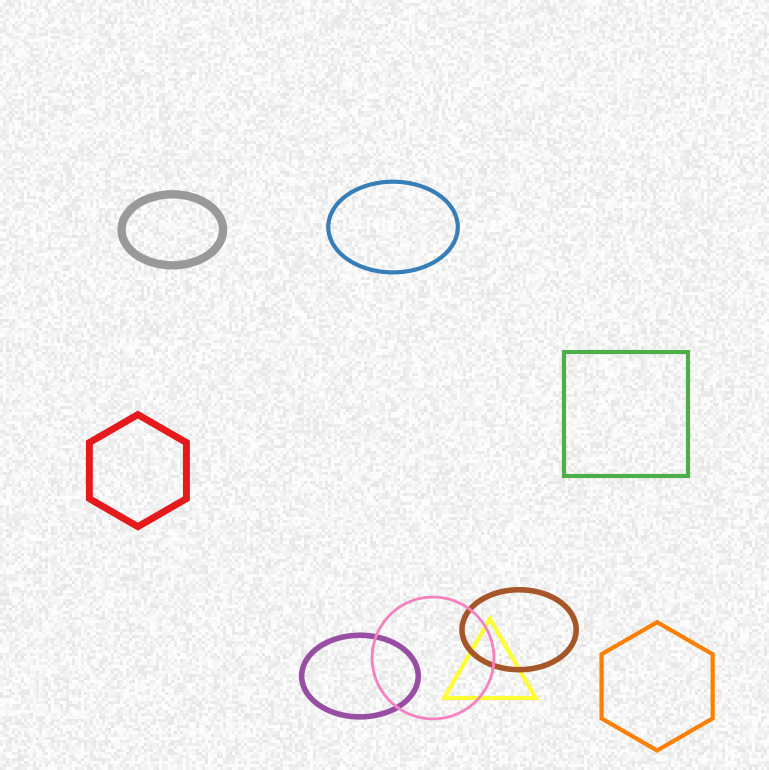[{"shape": "hexagon", "thickness": 2.5, "radius": 0.36, "center": [0.179, 0.389]}, {"shape": "oval", "thickness": 1.5, "radius": 0.42, "center": [0.51, 0.705]}, {"shape": "square", "thickness": 1.5, "radius": 0.4, "center": [0.813, 0.462]}, {"shape": "oval", "thickness": 2, "radius": 0.38, "center": [0.467, 0.122]}, {"shape": "hexagon", "thickness": 1.5, "radius": 0.42, "center": [0.853, 0.109]}, {"shape": "triangle", "thickness": 1.5, "radius": 0.34, "center": [0.636, 0.128]}, {"shape": "oval", "thickness": 2, "radius": 0.37, "center": [0.674, 0.182]}, {"shape": "circle", "thickness": 1, "radius": 0.4, "center": [0.562, 0.145]}, {"shape": "oval", "thickness": 3, "radius": 0.33, "center": [0.224, 0.702]}]